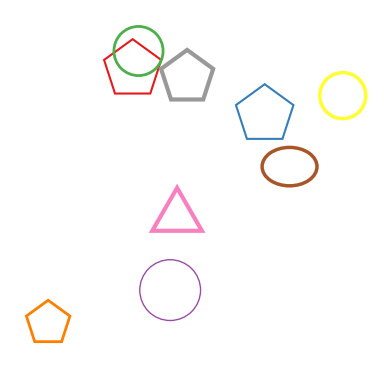[{"shape": "pentagon", "thickness": 1.5, "radius": 0.39, "center": [0.345, 0.82]}, {"shape": "pentagon", "thickness": 1.5, "radius": 0.39, "center": [0.688, 0.703]}, {"shape": "circle", "thickness": 2, "radius": 0.32, "center": [0.36, 0.867]}, {"shape": "circle", "thickness": 1, "radius": 0.39, "center": [0.442, 0.246]}, {"shape": "pentagon", "thickness": 2, "radius": 0.3, "center": [0.125, 0.161]}, {"shape": "circle", "thickness": 2.5, "radius": 0.3, "center": [0.89, 0.752]}, {"shape": "oval", "thickness": 2.5, "radius": 0.36, "center": [0.752, 0.567]}, {"shape": "triangle", "thickness": 3, "radius": 0.37, "center": [0.46, 0.438]}, {"shape": "pentagon", "thickness": 3, "radius": 0.36, "center": [0.486, 0.799]}]